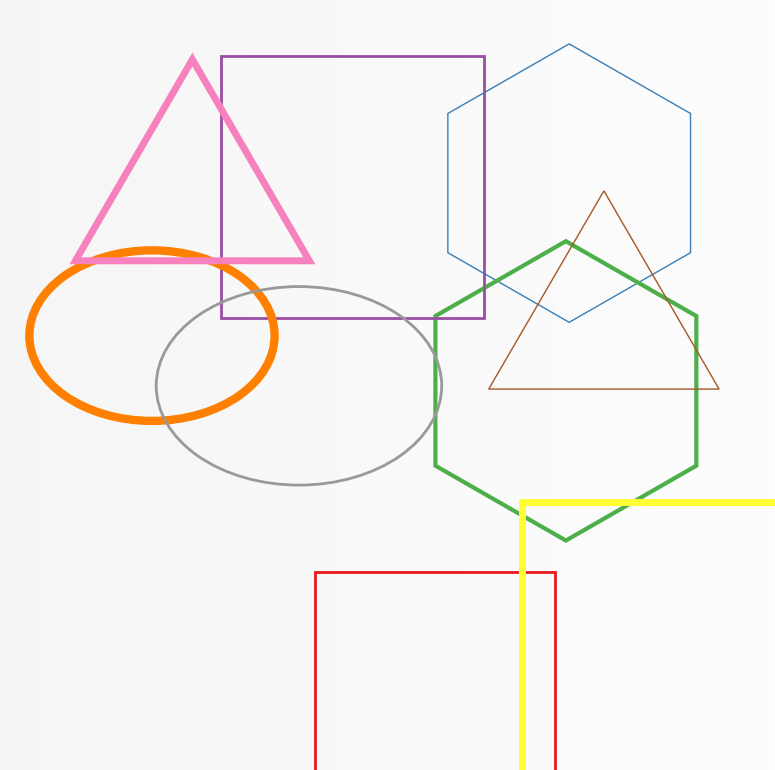[{"shape": "square", "thickness": 1, "radius": 0.78, "center": [0.561, 0.102]}, {"shape": "hexagon", "thickness": 0.5, "radius": 0.9, "center": [0.734, 0.762]}, {"shape": "hexagon", "thickness": 1.5, "radius": 0.97, "center": [0.73, 0.492]}, {"shape": "square", "thickness": 1, "radius": 0.85, "center": [0.455, 0.758]}, {"shape": "oval", "thickness": 3, "radius": 0.79, "center": [0.196, 0.564]}, {"shape": "square", "thickness": 2.5, "radius": 0.98, "center": [0.87, 0.152]}, {"shape": "triangle", "thickness": 0.5, "radius": 0.86, "center": [0.779, 0.581]}, {"shape": "triangle", "thickness": 2.5, "radius": 0.87, "center": [0.248, 0.748]}, {"shape": "oval", "thickness": 1, "radius": 0.92, "center": [0.386, 0.499]}]